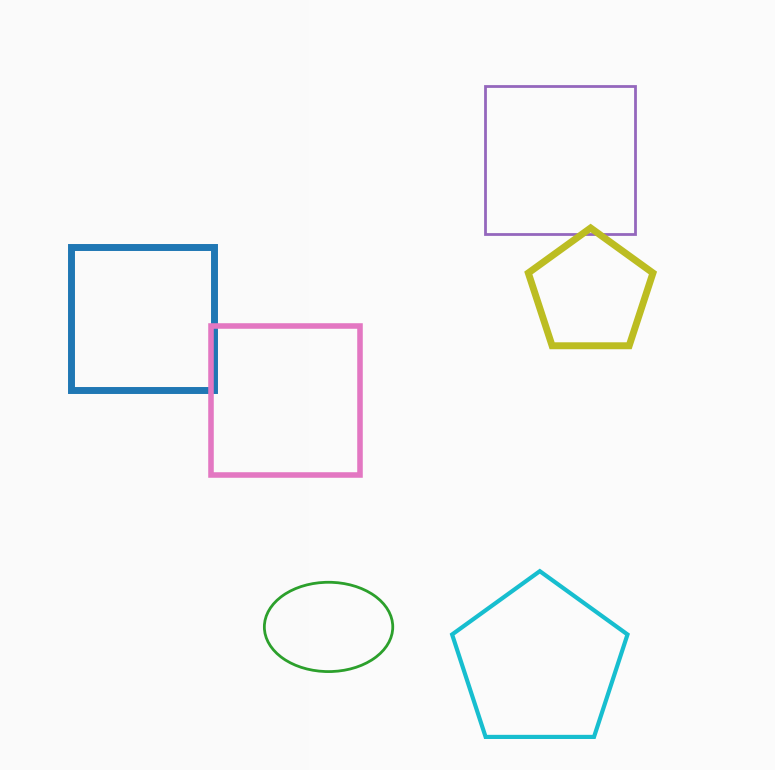[{"shape": "square", "thickness": 2.5, "radius": 0.46, "center": [0.184, 0.586]}, {"shape": "oval", "thickness": 1, "radius": 0.41, "center": [0.424, 0.186]}, {"shape": "square", "thickness": 1, "radius": 0.48, "center": [0.722, 0.792]}, {"shape": "square", "thickness": 2, "radius": 0.48, "center": [0.369, 0.48]}, {"shape": "pentagon", "thickness": 2.5, "radius": 0.42, "center": [0.762, 0.619]}, {"shape": "pentagon", "thickness": 1.5, "radius": 0.59, "center": [0.697, 0.139]}]